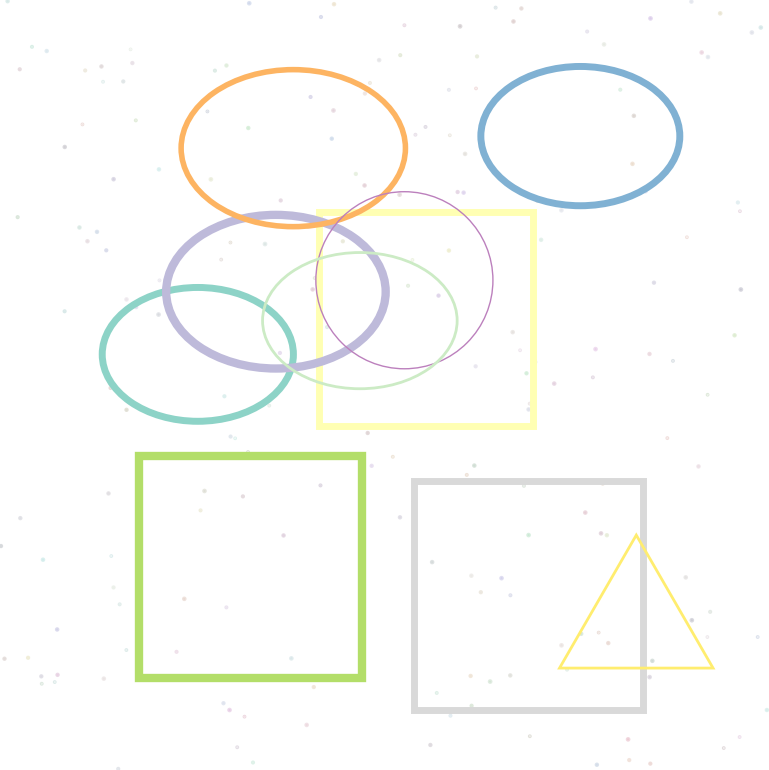[{"shape": "oval", "thickness": 2.5, "radius": 0.62, "center": [0.257, 0.54]}, {"shape": "square", "thickness": 2.5, "radius": 0.69, "center": [0.554, 0.586]}, {"shape": "oval", "thickness": 3, "radius": 0.71, "center": [0.358, 0.621]}, {"shape": "oval", "thickness": 2.5, "radius": 0.65, "center": [0.754, 0.823]}, {"shape": "oval", "thickness": 2, "radius": 0.73, "center": [0.381, 0.808]}, {"shape": "square", "thickness": 3, "radius": 0.72, "center": [0.325, 0.264]}, {"shape": "square", "thickness": 2.5, "radius": 0.74, "center": [0.686, 0.226]}, {"shape": "circle", "thickness": 0.5, "radius": 0.57, "center": [0.525, 0.636]}, {"shape": "oval", "thickness": 1, "radius": 0.63, "center": [0.467, 0.584]}, {"shape": "triangle", "thickness": 1, "radius": 0.58, "center": [0.826, 0.19]}]